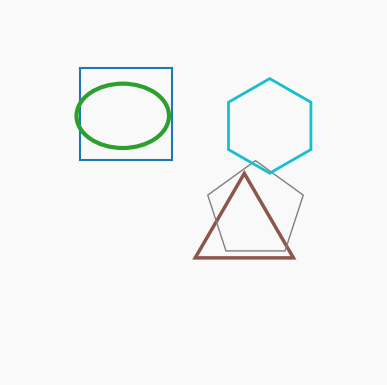[{"shape": "square", "thickness": 1.5, "radius": 0.6, "center": [0.325, 0.704]}, {"shape": "oval", "thickness": 3, "radius": 0.6, "center": [0.317, 0.699]}, {"shape": "triangle", "thickness": 2.5, "radius": 0.73, "center": [0.63, 0.403]}, {"shape": "pentagon", "thickness": 1, "radius": 0.65, "center": [0.659, 0.453]}, {"shape": "hexagon", "thickness": 2, "radius": 0.61, "center": [0.696, 0.673]}]